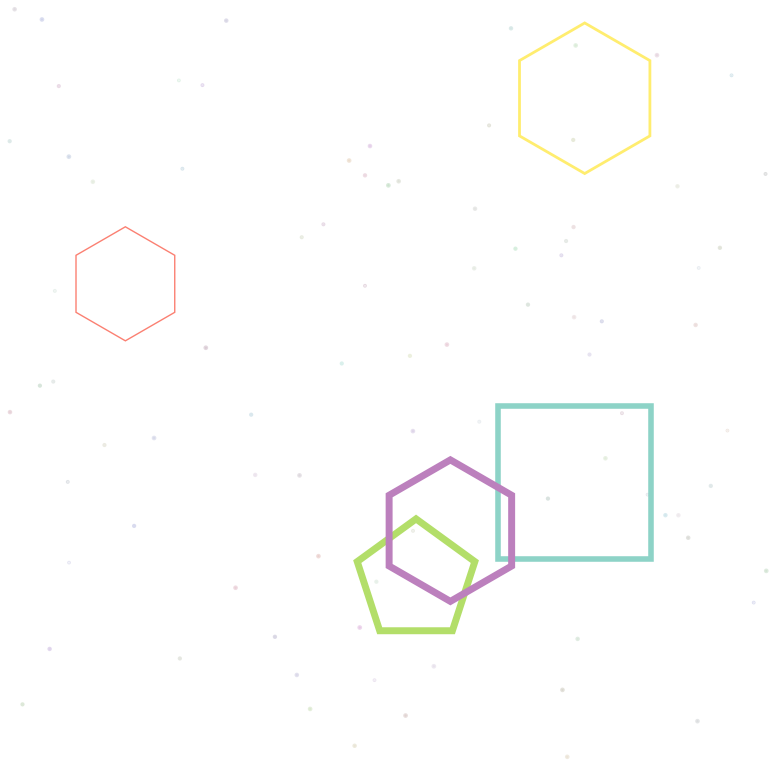[{"shape": "square", "thickness": 2, "radius": 0.5, "center": [0.746, 0.373]}, {"shape": "hexagon", "thickness": 0.5, "radius": 0.37, "center": [0.163, 0.631]}, {"shape": "pentagon", "thickness": 2.5, "radius": 0.4, "center": [0.54, 0.246]}, {"shape": "hexagon", "thickness": 2.5, "radius": 0.46, "center": [0.585, 0.311]}, {"shape": "hexagon", "thickness": 1, "radius": 0.49, "center": [0.759, 0.872]}]